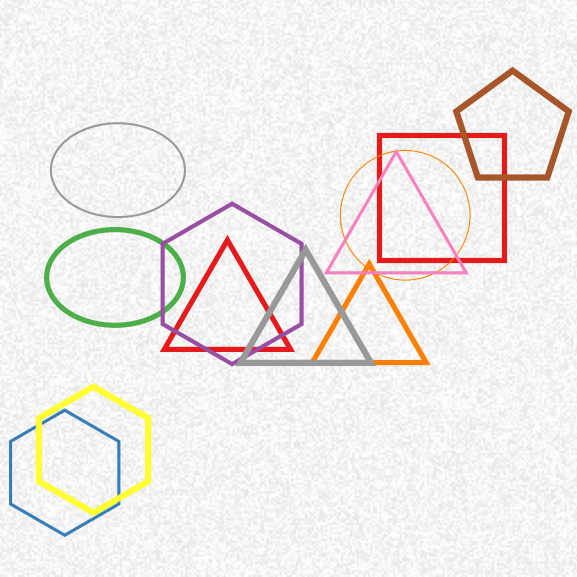[{"shape": "square", "thickness": 2.5, "radius": 0.54, "center": [0.764, 0.657]}, {"shape": "triangle", "thickness": 2.5, "radius": 0.63, "center": [0.394, 0.457]}, {"shape": "hexagon", "thickness": 1.5, "radius": 0.54, "center": [0.112, 0.181]}, {"shape": "oval", "thickness": 2.5, "radius": 0.59, "center": [0.199, 0.519]}, {"shape": "hexagon", "thickness": 2, "radius": 0.69, "center": [0.402, 0.508]}, {"shape": "circle", "thickness": 0.5, "radius": 0.56, "center": [0.702, 0.626]}, {"shape": "triangle", "thickness": 2.5, "radius": 0.57, "center": [0.639, 0.428]}, {"shape": "hexagon", "thickness": 3, "radius": 0.55, "center": [0.162, 0.22]}, {"shape": "pentagon", "thickness": 3, "radius": 0.51, "center": [0.888, 0.775]}, {"shape": "triangle", "thickness": 1.5, "radius": 0.7, "center": [0.686, 0.597]}, {"shape": "triangle", "thickness": 3, "radius": 0.65, "center": [0.529, 0.436]}, {"shape": "oval", "thickness": 1, "radius": 0.58, "center": [0.204, 0.705]}]